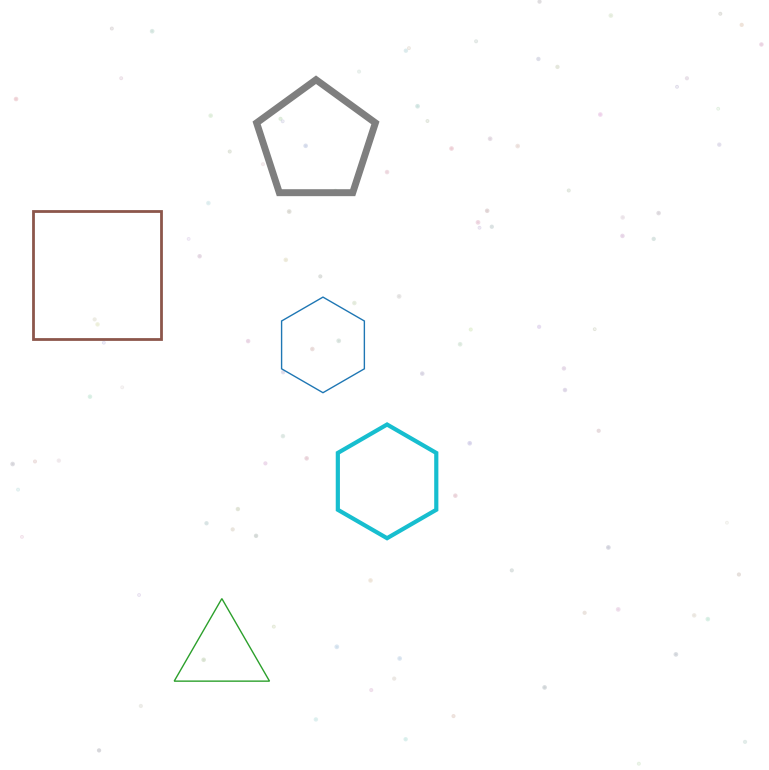[{"shape": "hexagon", "thickness": 0.5, "radius": 0.31, "center": [0.419, 0.552]}, {"shape": "triangle", "thickness": 0.5, "radius": 0.36, "center": [0.288, 0.151]}, {"shape": "square", "thickness": 1, "radius": 0.42, "center": [0.125, 0.643]}, {"shape": "pentagon", "thickness": 2.5, "radius": 0.41, "center": [0.41, 0.815]}, {"shape": "hexagon", "thickness": 1.5, "radius": 0.37, "center": [0.503, 0.375]}]